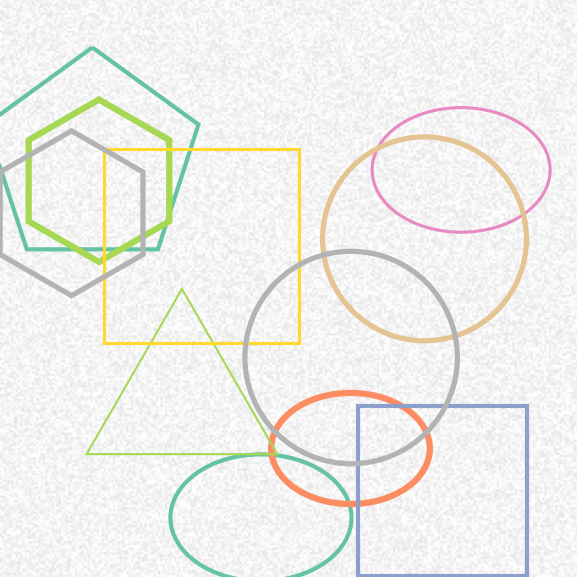[{"shape": "pentagon", "thickness": 2, "radius": 0.97, "center": [0.16, 0.724]}, {"shape": "oval", "thickness": 2, "radius": 0.78, "center": [0.452, 0.103]}, {"shape": "oval", "thickness": 3, "radius": 0.69, "center": [0.607, 0.223]}, {"shape": "square", "thickness": 2, "radius": 0.73, "center": [0.766, 0.149]}, {"shape": "oval", "thickness": 1.5, "radius": 0.77, "center": [0.798, 0.705]}, {"shape": "triangle", "thickness": 1, "radius": 0.95, "center": [0.315, 0.308]}, {"shape": "hexagon", "thickness": 3, "radius": 0.7, "center": [0.171, 0.686]}, {"shape": "square", "thickness": 1.5, "radius": 0.84, "center": [0.349, 0.573]}, {"shape": "circle", "thickness": 2.5, "radius": 0.88, "center": [0.735, 0.586]}, {"shape": "circle", "thickness": 2.5, "radius": 0.92, "center": [0.608, 0.38]}, {"shape": "hexagon", "thickness": 2.5, "radius": 0.71, "center": [0.124, 0.63]}]